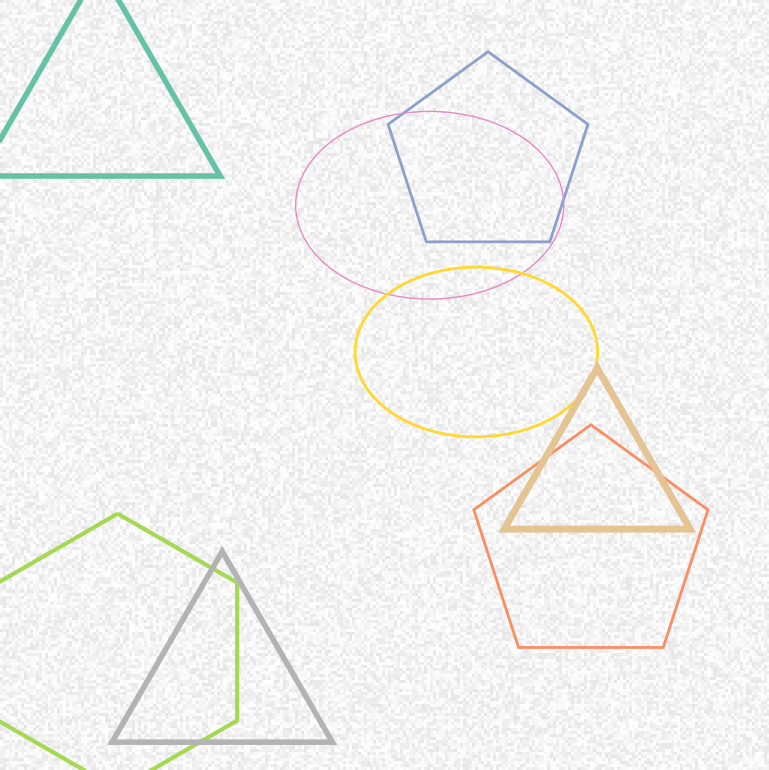[{"shape": "triangle", "thickness": 2, "radius": 0.9, "center": [0.129, 0.862]}, {"shape": "pentagon", "thickness": 1, "radius": 0.8, "center": [0.767, 0.289]}, {"shape": "pentagon", "thickness": 1, "radius": 0.68, "center": [0.634, 0.796]}, {"shape": "oval", "thickness": 0.5, "radius": 0.87, "center": [0.558, 0.733]}, {"shape": "hexagon", "thickness": 1.5, "radius": 0.9, "center": [0.153, 0.154]}, {"shape": "oval", "thickness": 1, "radius": 0.79, "center": [0.619, 0.543]}, {"shape": "triangle", "thickness": 2.5, "radius": 0.7, "center": [0.776, 0.383]}, {"shape": "triangle", "thickness": 2, "radius": 0.83, "center": [0.289, 0.119]}]